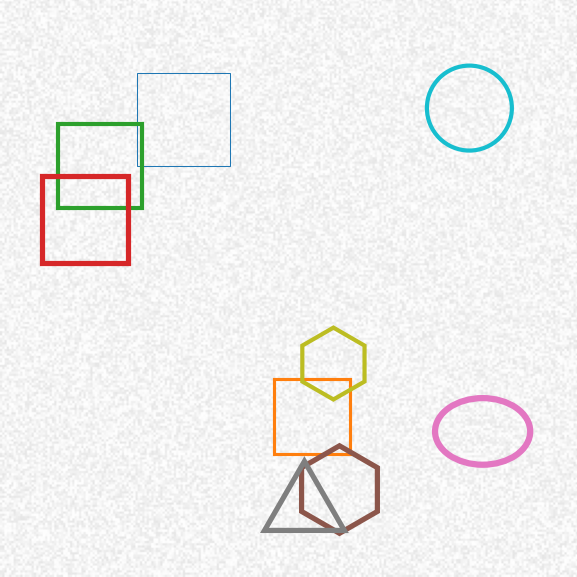[{"shape": "square", "thickness": 0.5, "radius": 0.4, "center": [0.318, 0.792]}, {"shape": "square", "thickness": 1.5, "radius": 0.33, "center": [0.54, 0.278]}, {"shape": "square", "thickness": 2, "radius": 0.36, "center": [0.173, 0.712]}, {"shape": "square", "thickness": 2.5, "radius": 0.38, "center": [0.147, 0.619]}, {"shape": "hexagon", "thickness": 2.5, "radius": 0.38, "center": [0.588, 0.151]}, {"shape": "oval", "thickness": 3, "radius": 0.41, "center": [0.836, 0.252]}, {"shape": "triangle", "thickness": 2.5, "radius": 0.4, "center": [0.527, 0.121]}, {"shape": "hexagon", "thickness": 2, "radius": 0.31, "center": [0.577, 0.37]}, {"shape": "circle", "thickness": 2, "radius": 0.37, "center": [0.813, 0.812]}]